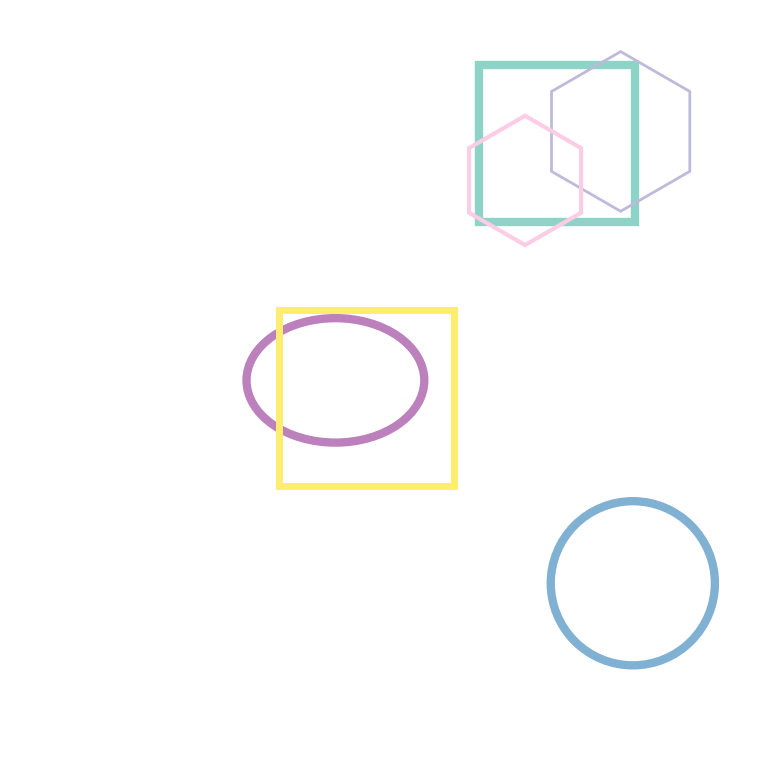[{"shape": "square", "thickness": 3, "radius": 0.51, "center": [0.724, 0.814]}, {"shape": "hexagon", "thickness": 1, "radius": 0.52, "center": [0.806, 0.829]}, {"shape": "circle", "thickness": 3, "radius": 0.53, "center": [0.822, 0.243]}, {"shape": "hexagon", "thickness": 1.5, "radius": 0.42, "center": [0.682, 0.766]}, {"shape": "oval", "thickness": 3, "radius": 0.58, "center": [0.436, 0.506]}, {"shape": "square", "thickness": 2.5, "radius": 0.57, "center": [0.476, 0.483]}]